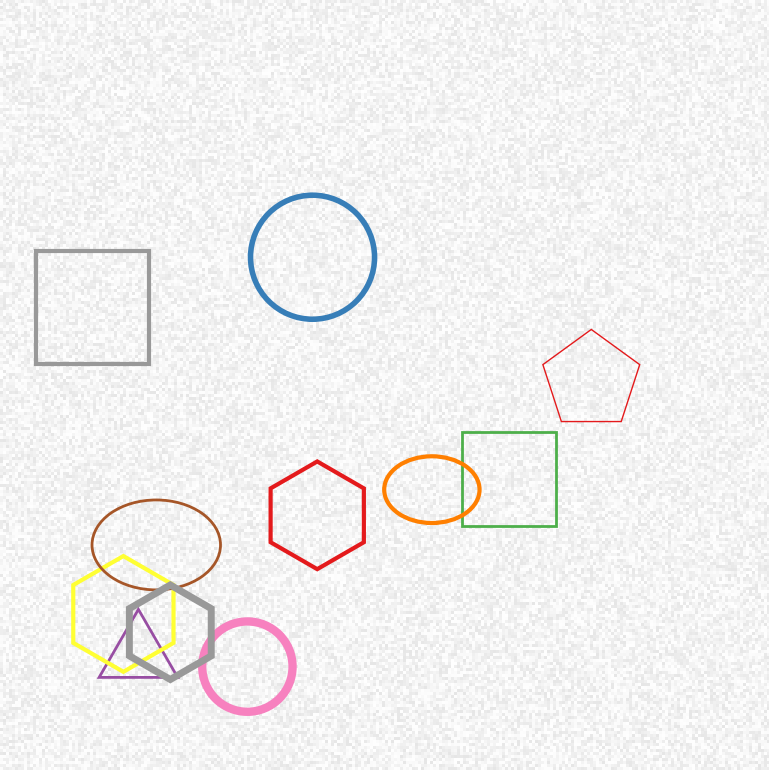[{"shape": "hexagon", "thickness": 1.5, "radius": 0.35, "center": [0.412, 0.331]}, {"shape": "pentagon", "thickness": 0.5, "radius": 0.33, "center": [0.768, 0.506]}, {"shape": "circle", "thickness": 2, "radius": 0.4, "center": [0.406, 0.666]}, {"shape": "square", "thickness": 1, "radius": 0.3, "center": [0.661, 0.378]}, {"shape": "triangle", "thickness": 1, "radius": 0.29, "center": [0.18, 0.15]}, {"shape": "oval", "thickness": 1.5, "radius": 0.31, "center": [0.561, 0.364]}, {"shape": "hexagon", "thickness": 1.5, "radius": 0.38, "center": [0.16, 0.203]}, {"shape": "oval", "thickness": 1, "radius": 0.42, "center": [0.203, 0.292]}, {"shape": "circle", "thickness": 3, "radius": 0.29, "center": [0.321, 0.134]}, {"shape": "square", "thickness": 1.5, "radius": 0.37, "center": [0.12, 0.601]}, {"shape": "hexagon", "thickness": 2.5, "radius": 0.31, "center": [0.221, 0.179]}]